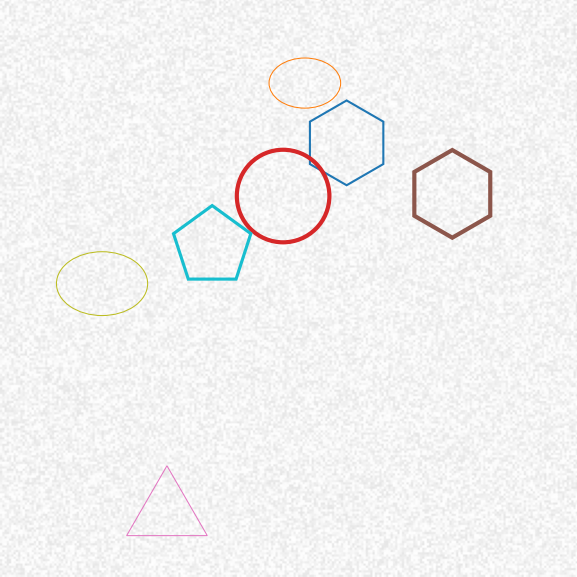[{"shape": "hexagon", "thickness": 1, "radius": 0.37, "center": [0.6, 0.752]}, {"shape": "oval", "thickness": 0.5, "radius": 0.31, "center": [0.528, 0.855]}, {"shape": "circle", "thickness": 2, "radius": 0.4, "center": [0.49, 0.66]}, {"shape": "hexagon", "thickness": 2, "radius": 0.38, "center": [0.783, 0.663]}, {"shape": "triangle", "thickness": 0.5, "radius": 0.4, "center": [0.289, 0.112]}, {"shape": "oval", "thickness": 0.5, "radius": 0.39, "center": [0.177, 0.508]}, {"shape": "pentagon", "thickness": 1.5, "radius": 0.35, "center": [0.367, 0.573]}]